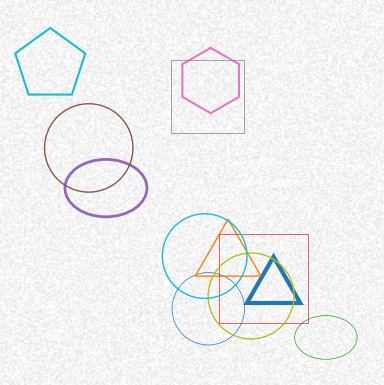[{"shape": "triangle", "thickness": 3, "radius": 0.4, "center": [0.711, 0.253]}, {"shape": "circle", "thickness": 0.5, "radius": 0.47, "center": [0.541, 0.198]}, {"shape": "triangle", "thickness": 1, "radius": 0.49, "center": [0.592, 0.332]}, {"shape": "oval", "thickness": 0.5, "radius": 0.41, "center": [0.846, 0.124]}, {"shape": "square", "thickness": 0.5, "radius": 0.58, "center": [0.685, 0.275]}, {"shape": "oval", "thickness": 2, "radius": 0.53, "center": [0.275, 0.511]}, {"shape": "circle", "thickness": 1, "radius": 0.57, "center": [0.231, 0.616]}, {"shape": "hexagon", "thickness": 1.5, "radius": 0.42, "center": [0.547, 0.791]}, {"shape": "square", "thickness": 0.5, "radius": 0.47, "center": [0.538, 0.749]}, {"shape": "circle", "thickness": 1, "radius": 0.56, "center": [0.652, 0.231]}, {"shape": "circle", "thickness": 1, "radius": 0.55, "center": [0.532, 0.335]}, {"shape": "pentagon", "thickness": 1.5, "radius": 0.48, "center": [0.131, 0.832]}]